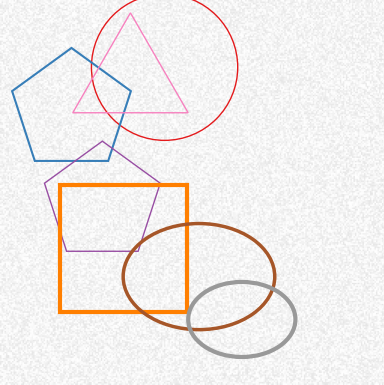[{"shape": "circle", "thickness": 1, "radius": 0.95, "center": [0.427, 0.825]}, {"shape": "pentagon", "thickness": 1.5, "radius": 0.81, "center": [0.186, 0.713]}, {"shape": "pentagon", "thickness": 1, "radius": 0.79, "center": [0.266, 0.475]}, {"shape": "square", "thickness": 3, "radius": 0.83, "center": [0.321, 0.355]}, {"shape": "oval", "thickness": 2.5, "radius": 0.98, "center": [0.517, 0.282]}, {"shape": "triangle", "thickness": 1, "radius": 0.87, "center": [0.339, 0.794]}, {"shape": "oval", "thickness": 3, "radius": 0.7, "center": [0.628, 0.17]}]